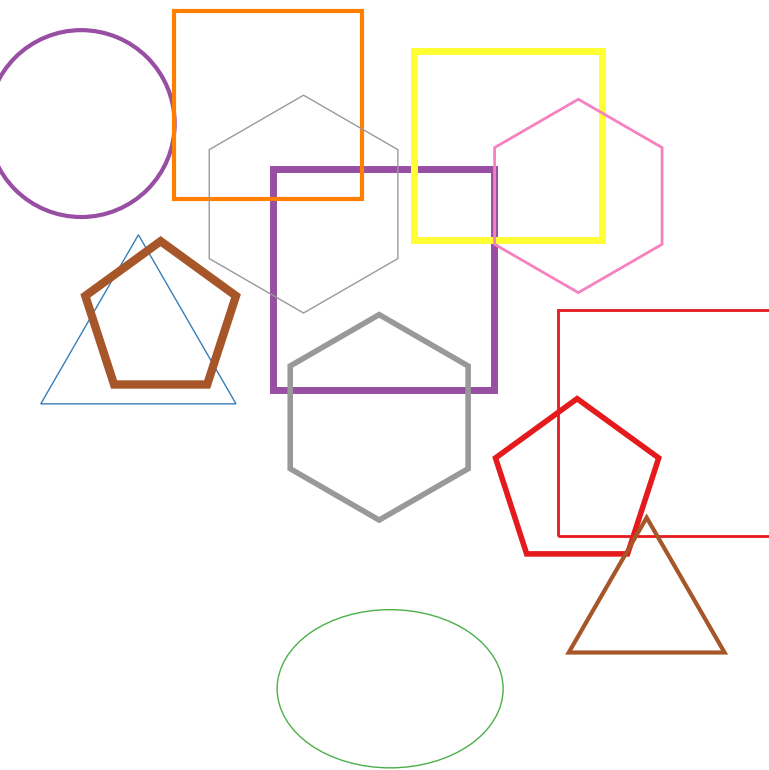[{"shape": "square", "thickness": 1, "radius": 0.73, "center": [0.871, 0.451]}, {"shape": "pentagon", "thickness": 2, "radius": 0.56, "center": [0.749, 0.371]}, {"shape": "triangle", "thickness": 0.5, "radius": 0.73, "center": [0.18, 0.549]}, {"shape": "oval", "thickness": 0.5, "radius": 0.73, "center": [0.507, 0.106]}, {"shape": "circle", "thickness": 1.5, "radius": 0.61, "center": [0.105, 0.84]}, {"shape": "square", "thickness": 2.5, "radius": 0.72, "center": [0.498, 0.637]}, {"shape": "square", "thickness": 1.5, "radius": 0.61, "center": [0.348, 0.863]}, {"shape": "square", "thickness": 2.5, "radius": 0.61, "center": [0.66, 0.811]}, {"shape": "pentagon", "thickness": 3, "radius": 0.51, "center": [0.209, 0.584]}, {"shape": "triangle", "thickness": 1.5, "radius": 0.58, "center": [0.84, 0.211]}, {"shape": "hexagon", "thickness": 1, "radius": 0.63, "center": [0.751, 0.746]}, {"shape": "hexagon", "thickness": 0.5, "radius": 0.71, "center": [0.394, 0.735]}, {"shape": "hexagon", "thickness": 2, "radius": 0.67, "center": [0.492, 0.458]}]